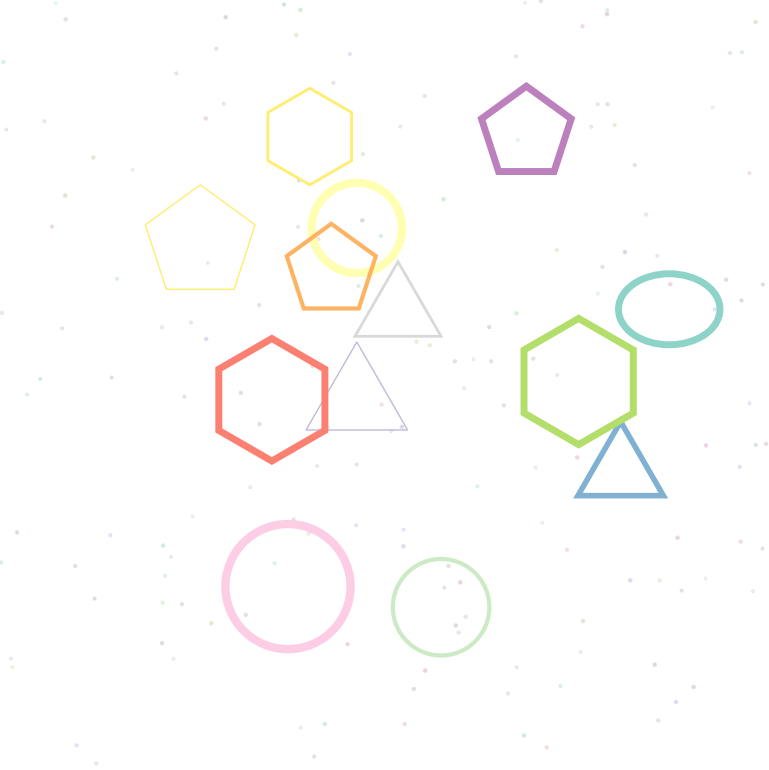[{"shape": "oval", "thickness": 2.5, "radius": 0.33, "center": [0.869, 0.598]}, {"shape": "circle", "thickness": 3, "radius": 0.29, "center": [0.463, 0.704]}, {"shape": "triangle", "thickness": 0.5, "radius": 0.38, "center": [0.463, 0.48]}, {"shape": "hexagon", "thickness": 2.5, "radius": 0.4, "center": [0.353, 0.481]}, {"shape": "triangle", "thickness": 2, "radius": 0.32, "center": [0.806, 0.388]}, {"shape": "pentagon", "thickness": 1.5, "radius": 0.3, "center": [0.43, 0.649]}, {"shape": "hexagon", "thickness": 2.5, "radius": 0.41, "center": [0.751, 0.505]}, {"shape": "circle", "thickness": 3, "radius": 0.41, "center": [0.374, 0.238]}, {"shape": "triangle", "thickness": 1, "radius": 0.32, "center": [0.517, 0.596]}, {"shape": "pentagon", "thickness": 2.5, "radius": 0.31, "center": [0.684, 0.827]}, {"shape": "circle", "thickness": 1.5, "radius": 0.31, "center": [0.573, 0.211]}, {"shape": "pentagon", "thickness": 0.5, "radius": 0.37, "center": [0.26, 0.685]}, {"shape": "hexagon", "thickness": 1, "radius": 0.31, "center": [0.402, 0.823]}]